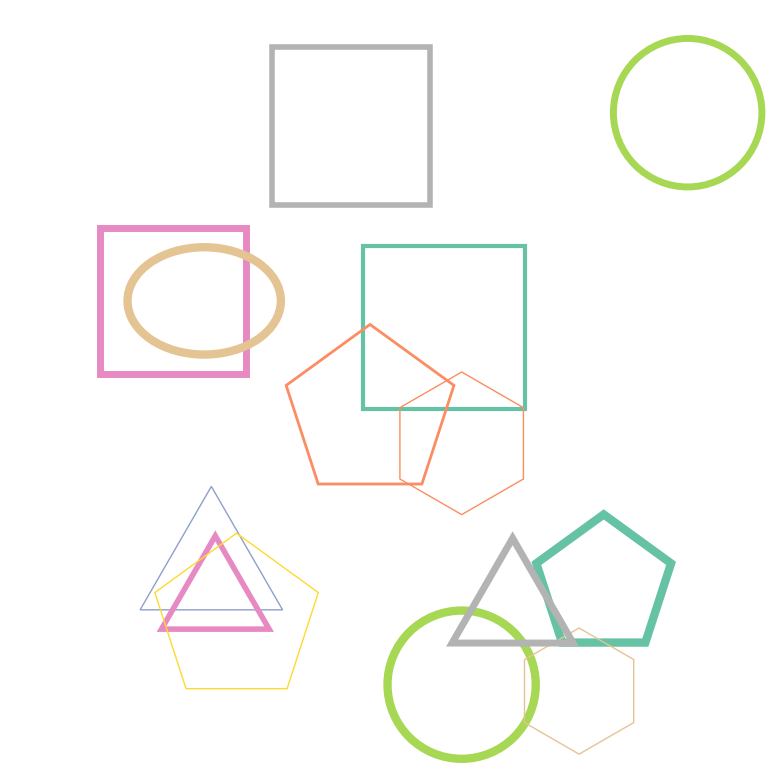[{"shape": "square", "thickness": 1.5, "radius": 0.53, "center": [0.577, 0.574]}, {"shape": "pentagon", "thickness": 3, "radius": 0.46, "center": [0.784, 0.24]}, {"shape": "hexagon", "thickness": 0.5, "radius": 0.46, "center": [0.6, 0.424]}, {"shape": "pentagon", "thickness": 1, "radius": 0.57, "center": [0.481, 0.464]}, {"shape": "triangle", "thickness": 0.5, "radius": 0.53, "center": [0.274, 0.261]}, {"shape": "square", "thickness": 2.5, "radius": 0.47, "center": [0.225, 0.609]}, {"shape": "triangle", "thickness": 2, "radius": 0.4, "center": [0.28, 0.223]}, {"shape": "circle", "thickness": 2.5, "radius": 0.48, "center": [0.893, 0.854]}, {"shape": "circle", "thickness": 3, "radius": 0.48, "center": [0.6, 0.111]}, {"shape": "pentagon", "thickness": 0.5, "radius": 0.56, "center": [0.307, 0.196]}, {"shape": "hexagon", "thickness": 0.5, "radius": 0.41, "center": [0.752, 0.102]}, {"shape": "oval", "thickness": 3, "radius": 0.5, "center": [0.265, 0.609]}, {"shape": "square", "thickness": 2, "radius": 0.51, "center": [0.456, 0.837]}, {"shape": "triangle", "thickness": 2.5, "radius": 0.45, "center": [0.666, 0.21]}]